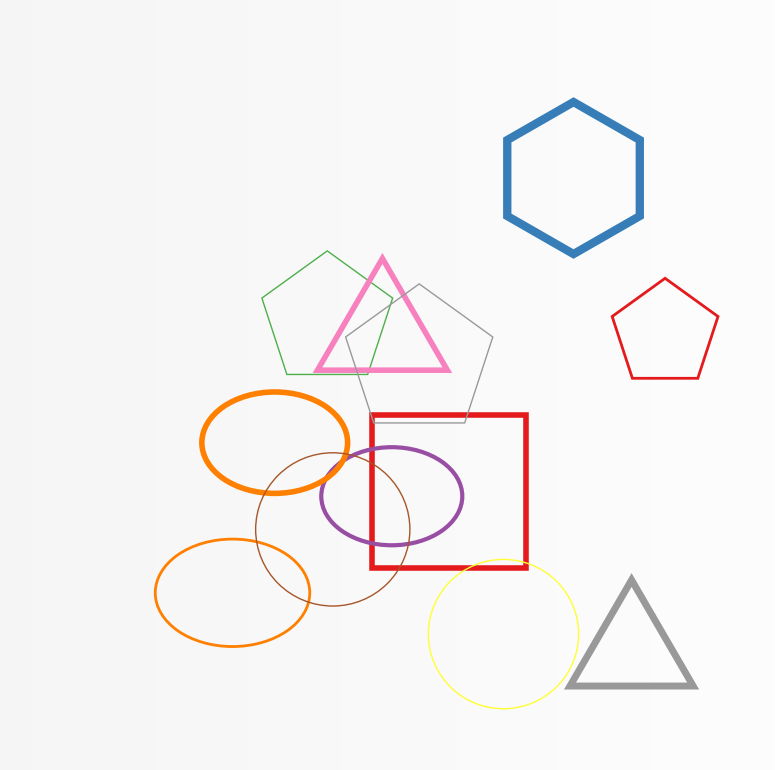[{"shape": "pentagon", "thickness": 1, "radius": 0.36, "center": [0.858, 0.567]}, {"shape": "square", "thickness": 2, "radius": 0.5, "center": [0.579, 0.361]}, {"shape": "hexagon", "thickness": 3, "radius": 0.49, "center": [0.74, 0.769]}, {"shape": "pentagon", "thickness": 0.5, "radius": 0.44, "center": [0.422, 0.585]}, {"shape": "oval", "thickness": 1.5, "radius": 0.45, "center": [0.506, 0.356]}, {"shape": "oval", "thickness": 2, "radius": 0.47, "center": [0.354, 0.425]}, {"shape": "oval", "thickness": 1, "radius": 0.5, "center": [0.3, 0.23]}, {"shape": "circle", "thickness": 0.5, "radius": 0.48, "center": [0.65, 0.177]}, {"shape": "circle", "thickness": 0.5, "radius": 0.5, "center": [0.429, 0.312]}, {"shape": "triangle", "thickness": 2, "radius": 0.48, "center": [0.493, 0.568]}, {"shape": "pentagon", "thickness": 0.5, "radius": 0.5, "center": [0.541, 0.531]}, {"shape": "triangle", "thickness": 2.5, "radius": 0.46, "center": [0.815, 0.155]}]